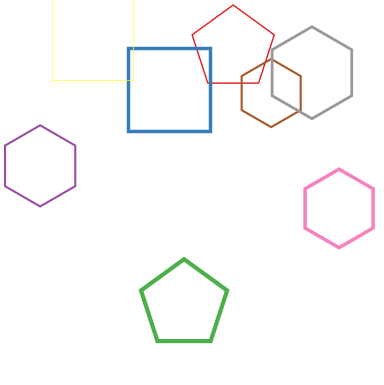[{"shape": "pentagon", "thickness": 1, "radius": 0.56, "center": [0.606, 0.875]}, {"shape": "square", "thickness": 2.5, "radius": 0.53, "center": [0.44, 0.767]}, {"shape": "pentagon", "thickness": 3, "radius": 0.59, "center": [0.478, 0.209]}, {"shape": "hexagon", "thickness": 1.5, "radius": 0.53, "center": [0.104, 0.569]}, {"shape": "square", "thickness": 0.5, "radius": 0.53, "center": [0.239, 0.899]}, {"shape": "hexagon", "thickness": 1.5, "radius": 0.44, "center": [0.704, 0.758]}, {"shape": "hexagon", "thickness": 2.5, "radius": 0.51, "center": [0.881, 0.459]}, {"shape": "hexagon", "thickness": 2, "radius": 0.6, "center": [0.81, 0.811]}]